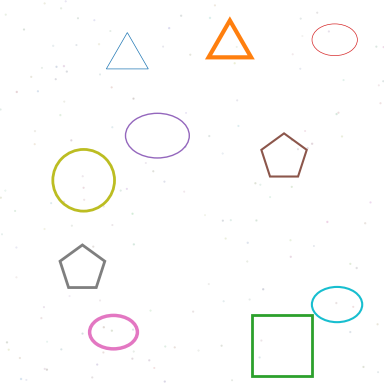[{"shape": "triangle", "thickness": 0.5, "radius": 0.31, "center": [0.331, 0.852]}, {"shape": "triangle", "thickness": 3, "radius": 0.32, "center": [0.597, 0.883]}, {"shape": "square", "thickness": 2, "radius": 0.39, "center": [0.732, 0.102]}, {"shape": "oval", "thickness": 0.5, "radius": 0.29, "center": [0.869, 0.897]}, {"shape": "oval", "thickness": 1, "radius": 0.41, "center": [0.409, 0.648]}, {"shape": "pentagon", "thickness": 1.5, "radius": 0.31, "center": [0.738, 0.592]}, {"shape": "oval", "thickness": 2.5, "radius": 0.31, "center": [0.295, 0.137]}, {"shape": "pentagon", "thickness": 2, "radius": 0.31, "center": [0.214, 0.303]}, {"shape": "circle", "thickness": 2, "radius": 0.4, "center": [0.217, 0.532]}, {"shape": "oval", "thickness": 1.5, "radius": 0.33, "center": [0.875, 0.209]}]